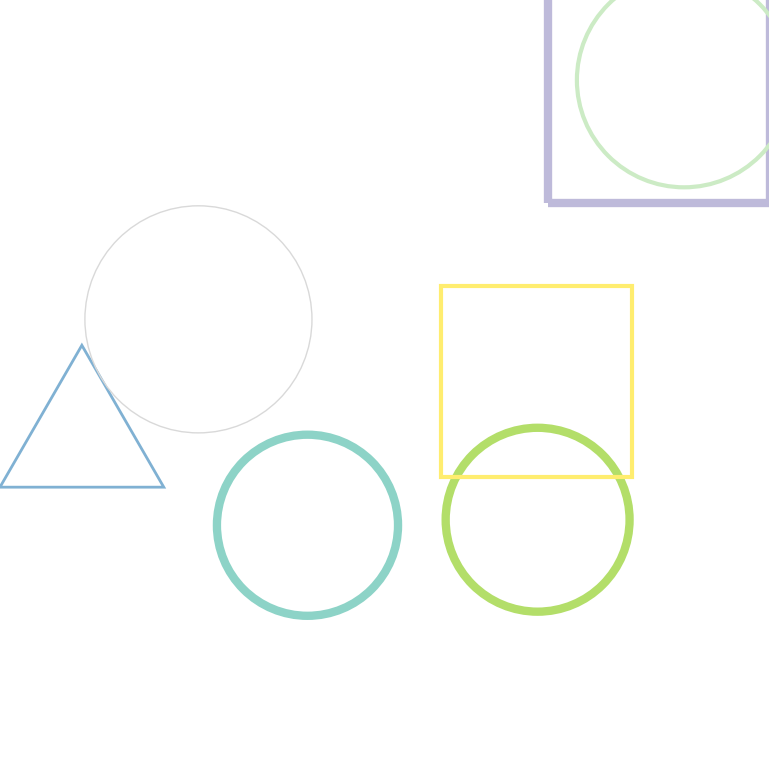[{"shape": "circle", "thickness": 3, "radius": 0.59, "center": [0.399, 0.318]}, {"shape": "square", "thickness": 3, "radius": 0.72, "center": [0.856, 0.881]}, {"shape": "triangle", "thickness": 1, "radius": 0.61, "center": [0.106, 0.429]}, {"shape": "circle", "thickness": 3, "radius": 0.6, "center": [0.698, 0.325]}, {"shape": "circle", "thickness": 0.5, "radius": 0.74, "center": [0.258, 0.585]}, {"shape": "circle", "thickness": 1.5, "radius": 0.7, "center": [0.888, 0.896]}, {"shape": "square", "thickness": 1.5, "radius": 0.62, "center": [0.697, 0.505]}]